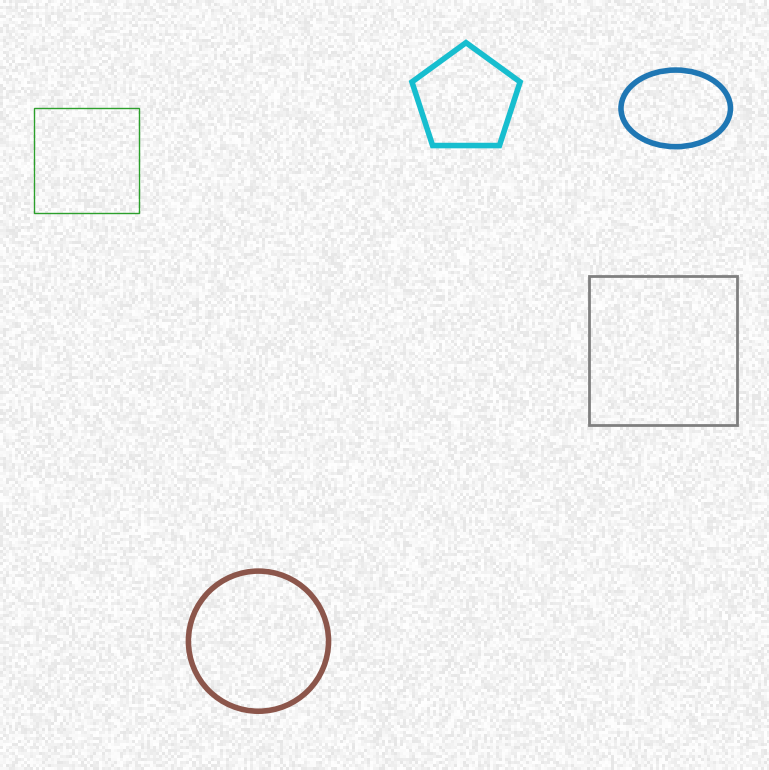[{"shape": "oval", "thickness": 2, "radius": 0.36, "center": [0.878, 0.859]}, {"shape": "square", "thickness": 0.5, "radius": 0.34, "center": [0.112, 0.791]}, {"shape": "circle", "thickness": 2, "radius": 0.45, "center": [0.336, 0.167]}, {"shape": "square", "thickness": 1, "radius": 0.48, "center": [0.861, 0.545]}, {"shape": "pentagon", "thickness": 2, "radius": 0.37, "center": [0.605, 0.871]}]